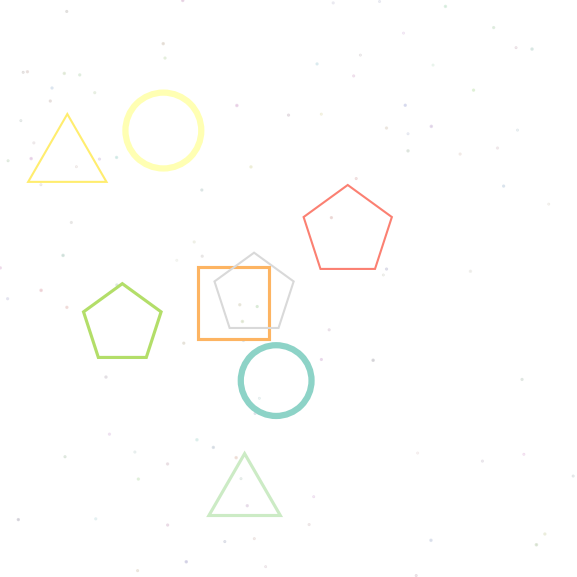[{"shape": "circle", "thickness": 3, "radius": 0.31, "center": [0.478, 0.34]}, {"shape": "circle", "thickness": 3, "radius": 0.33, "center": [0.283, 0.773]}, {"shape": "pentagon", "thickness": 1, "radius": 0.4, "center": [0.602, 0.598]}, {"shape": "square", "thickness": 1.5, "radius": 0.31, "center": [0.404, 0.475]}, {"shape": "pentagon", "thickness": 1.5, "radius": 0.35, "center": [0.212, 0.437]}, {"shape": "pentagon", "thickness": 1, "radius": 0.36, "center": [0.44, 0.49]}, {"shape": "triangle", "thickness": 1.5, "radius": 0.36, "center": [0.424, 0.142]}, {"shape": "triangle", "thickness": 1, "radius": 0.39, "center": [0.117, 0.723]}]